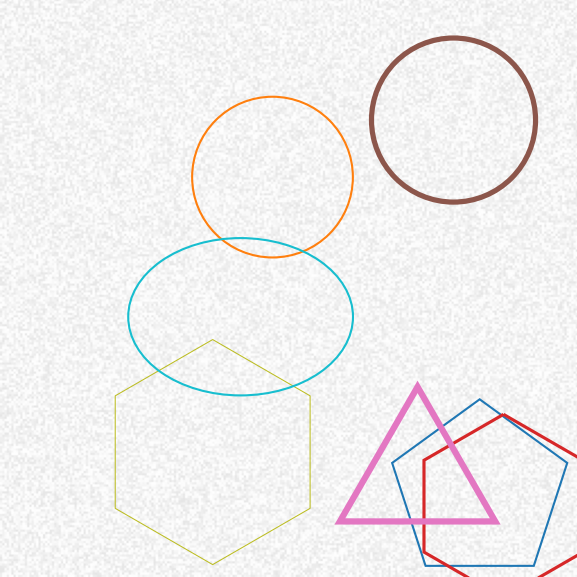[{"shape": "pentagon", "thickness": 1, "radius": 0.8, "center": [0.831, 0.148]}, {"shape": "circle", "thickness": 1, "radius": 0.7, "center": [0.472, 0.692]}, {"shape": "hexagon", "thickness": 1.5, "radius": 0.79, "center": [0.872, 0.123]}, {"shape": "circle", "thickness": 2.5, "radius": 0.71, "center": [0.785, 0.791]}, {"shape": "triangle", "thickness": 3, "radius": 0.78, "center": [0.723, 0.174]}, {"shape": "hexagon", "thickness": 0.5, "radius": 0.97, "center": [0.368, 0.216]}, {"shape": "oval", "thickness": 1, "radius": 0.97, "center": [0.417, 0.451]}]